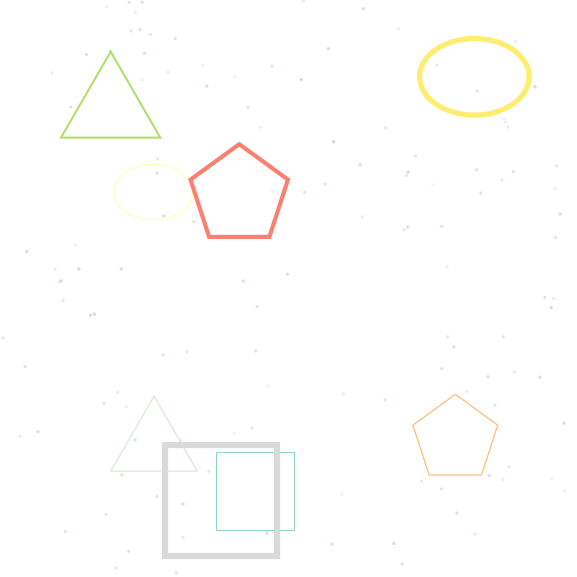[{"shape": "square", "thickness": 0.5, "radius": 0.34, "center": [0.442, 0.148]}, {"shape": "oval", "thickness": 0.5, "radius": 0.34, "center": [0.266, 0.666]}, {"shape": "pentagon", "thickness": 2, "radius": 0.44, "center": [0.414, 0.661]}, {"shape": "pentagon", "thickness": 0.5, "radius": 0.39, "center": [0.788, 0.239]}, {"shape": "triangle", "thickness": 1, "radius": 0.5, "center": [0.192, 0.81]}, {"shape": "square", "thickness": 3, "radius": 0.48, "center": [0.382, 0.132]}, {"shape": "triangle", "thickness": 0.5, "radius": 0.43, "center": [0.267, 0.227]}, {"shape": "oval", "thickness": 2.5, "radius": 0.47, "center": [0.821, 0.866]}]